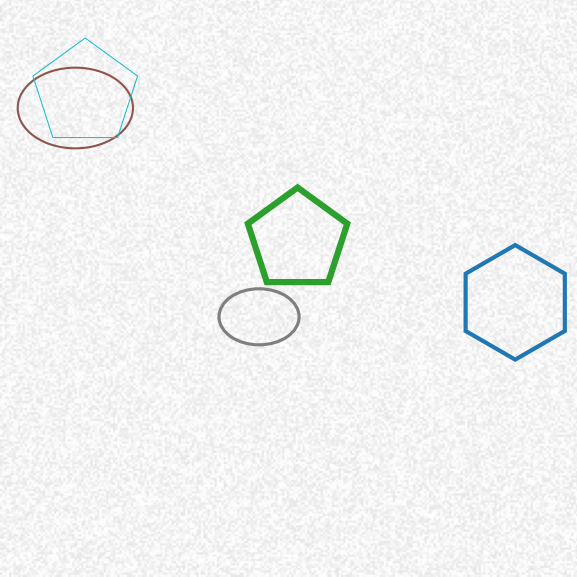[{"shape": "hexagon", "thickness": 2, "radius": 0.5, "center": [0.892, 0.476]}, {"shape": "pentagon", "thickness": 3, "radius": 0.45, "center": [0.515, 0.584]}, {"shape": "oval", "thickness": 1, "radius": 0.5, "center": [0.13, 0.812]}, {"shape": "oval", "thickness": 1.5, "radius": 0.35, "center": [0.449, 0.451]}, {"shape": "pentagon", "thickness": 0.5, "radius": 0.48, "center": [0.148, 0.838]}]